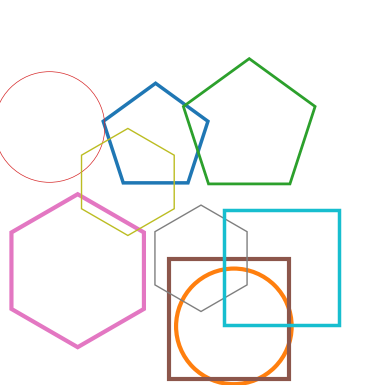[{"shape": "pentagon", "thickness": 2.5, "radius": 0.71, "center": [0.404, 0.641]}, {"shape": "circle", "thickness": 3, "radius": 0.75, "center": [0.607, 0.152]}, {"shape": "pentagon", "thickness": 2, "radius": 0.9, "center": [0.647, 0.668]}, {"shape": "circle", "thickness": 0.5, "radius": 0.72, "center": [0.129, 0.67]}, {"shape": "square", "thickness": 3, "radius": 0.78, "center": [0.595, 0.171]}, {"shape": "hexagon", "thickness": 3, "radius": 0.99, "center": [0.202, 0.297]}, {"shape": "hexagon", "thickness": 1, "radius": 0.69, "center": [0.522, 0.329]}, {"shape": "hexagon", "thickness": 1, "radius": 0.7, "center": [0.332, 0.527]}, {"shape": "square", "thickness": 2.5, "radius": 0.75, "center": [0.73, 0.306]}]